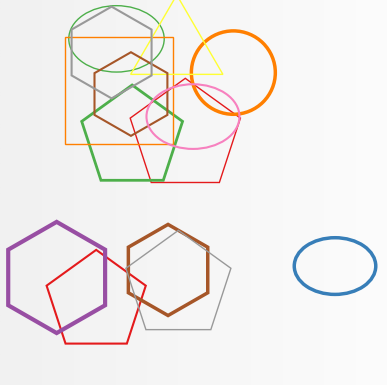[{"shape": "pentagon", "thickness": 1, "radius": 0.75, "center": [0.478, 0.647]}, {"shape": "pentagon", "thickness": 1.5, "radius": 0.67, "center": [0.248, 0.216]}, {"shape": "oval", "thickness": 2.5, "radius": 0.53, "center": [0.865, 0.309]}, {"shape": "oval", "thickness": 1, "radius": 0.62, "center": [0.301, 0.899]}, {"shape": "pentagon", "thickness": 2, "radius": 0.68, "center": [0.341, 0.642]}, {"shape": "hexagon", "thickness": 3, "radius": 0.72, "center": [0.146, 0.279]}, {"shape": "circle", "thickness": 2.5, "radius": 0.54, "center": [0.602, 0.811]}, {"shape": "square", "thickness": 1, "radius": 0.7, "center": [0.308, 0.764]}, {"shape": "triangle", "thickness": 1, "radius": 0.69, "center": [0.456, 0.876]}, {"shape": "hexagon", "thickness": 2.5, "radius": 0.59, "center": [0.434, 0.299]}, {"shape": "hexagon", "thickness": 1.5, "radius": 0.54, "center": [0.338, 0.756]}, {"shape": "oval", "thickness": 1.5, "radius": 0.6, "center": [0.498, 0.697]}, {"shape": "hexagon", "thickness": 1.5, "radius": 0.6, "center": [0.288, 0.864]}, {"shape": "pentagon", "thickness": 1, "radius": 0.71, "center": [0.46, 0.259]}]